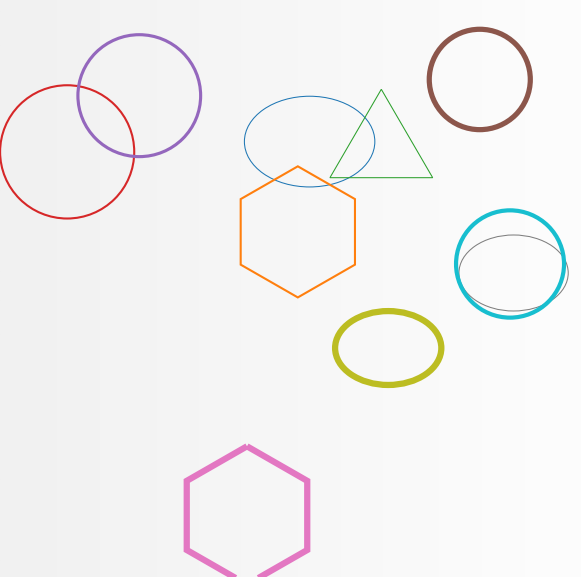[{"shape": "oval", "thickness": 0.5, "radius": 0.56, "center": [0.533, 0.754]}, {"shape": "hexagon", "thickness": 1, "radius": 0.57, "center": [0.512, 0.598]}, {"shape": "triangle", "thickness": 0.5, "radius": 0.51, "center": [0.656, 0.742]}, {"shape": "circle", "thickness": 1, "radius": 0.58, "center": [0.116, 0.736]}, {"shape": "circle", "thickness": 1.5, "radius": 0.53, "center": [0.24, 0.833]}, {"shape": "circle", "thickness": 2.5, "radius": 0.43, "center": [0.825, 0.862]}, {"shape": "hexagon", "thickness": 3, "radius": 0.6, "center": [0.425, 0.107]}, {"shape": "oval", "thickness": 0.5, "radius": 0.47, "center": [0.884, 0.526]}, {"shape": "oval", "thickness": 3, "radius": 0.46, "center": [0.668, 0.396]}, {"shape": "circle", "thickness": 2, "radius": 0.46, "center": [0.877, 0.542]}]